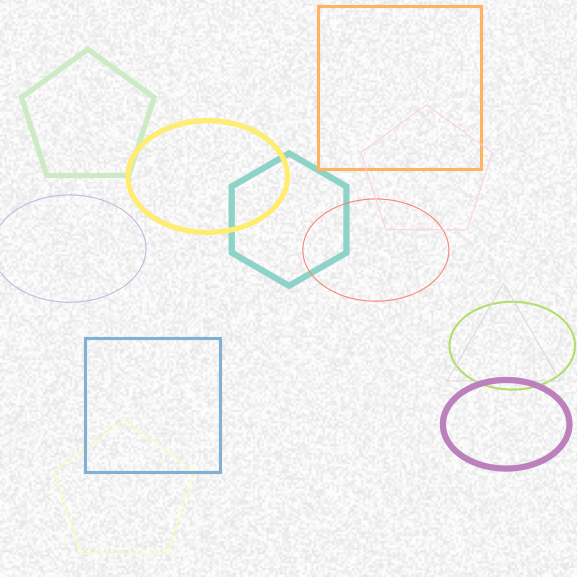[{"shape": "hexagon", "thickness": 3, "radius": 0.57, "center": [0.501, 0.619]}, {"shape": "pentagon", "thickness": 0.5, "radius": 0.64, "center": [0.215, 0.144]}, {"shape": "oval", "thickness": 0.5, "radius": 0.66, "center": [0.12, 0.569]}, {"shape": "oval", "thickness": 0.5, "radius": 0.63, "center": [0.651, 0.566]}, {"shape": "square", "thickness": 1.5, "radius": 0.58, "center": [0.264, 0.298]}, {"shape": "square", "thickness": 1.5, "radius": 0.71, "center": [0.692, 0.848]}, {"shape": "oval", "thickness": 1, "radius": 0.54, "center": [0.887, 0.401]}, {"shape": "pentagon", "thickness": 0.5, "radius": 0.6, "center": [0.739, 0.698]}, {"shape": "triangle", "thickness": 0.5, "radius": 0.56, "center": [0.872, 0.396]}, {"shape": "oval", "thickness": 3, "radius": 0.55, "center": [0.876, 0.264]}, {"shape": "pentagon", "thickness": 2.5, "radius": 0.6, "center": [0.152, 0.793]}, {"shape": "oval", "thickness": 2.5, "radius": 0.69, "center": [0.36, 0.693]}]